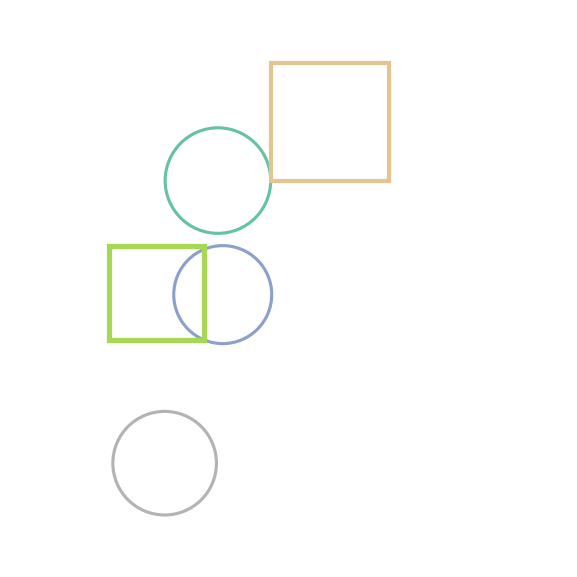[{"shape": "circle", "thickness": 1.5, "radius": 0.46, "center": [0.377, 0.686]}, {"shape": "circle", "thickness": 1.5, "radius": 0.42, "center": [0.386, 0.489]}, {"shape": "square", "thickness": 2.5, "radius": 0.41, "center": [0.271, 0.492]}, {"shape": "square", "thickness": 2, "radius": 0.51, "center": [0.572, 0.788]}, {"shape": "circle", "thickness": 1.5, "radius": 0.45, "center": [0.285, 0.197]}]